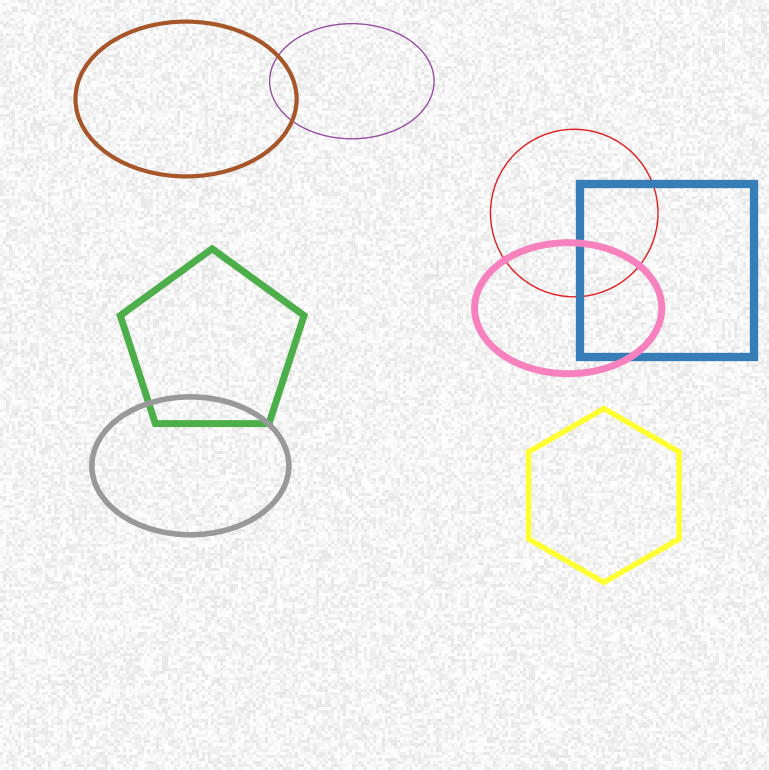[{"shape": "circle", "thickness": 0.5, "radius": 0.54, "center": [0.746, 0.723]}, {"shape": "square", "thickness": 3, "radius": 0.56, "center": [0.866, 0.649]}, {"shape": "pentagon", "thickness": 2.5, "radius": 0.63, "center": [0.276, 0.551]}, {"shape": "oval", "thickness": 0.5, "radius": 0.53, "center": [0.457, 0.895]}, {"shape": "hexagon", "thickness": 2, "radius": 0.56, "center": [0.784, 0.357]}, {"shape": "oval", "thickness": 1.5, "radius": 0.72, "center": [0.242, 0.871]}, {"shape": "oval", "thickness": 2.5, "radius": 0.61, "center": [0.738, 0.6]}, {"shape": "oval", "thickness": 2, "radius": 0.64, "center": [0.247, 0.395]}]